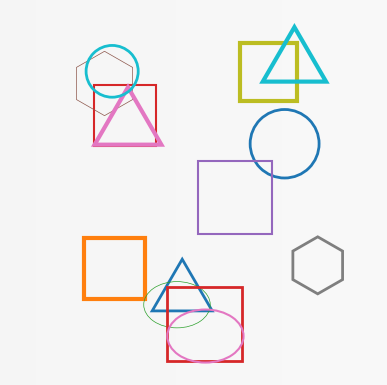[{"shape": "triangle", "thickness": 2, "radius": 0.45, "center": [0.47, 0.237]}, {"shape": "circle", "thickness": 2, "radius": 0.44, "center": [0.734, 0.627]}, {"shape": "square", "thickness": 3, "radius": 0.39, "center": [0.294, 0.302]}, {"shape": "oval", "thickness": 0.5, "radius": 0.43, "center": [0.457, 0.209]}, {"shape": "square", "thickness": 2, "radius": 0.48, "center": [0.529, 0.158]}, {"shape": "square", "thickness": 1.5, "radius": 0.4, "center": [0.323, 0.7]}, {"shape": "square", "thickness": 1.5, "radius": 0.48, "center": [0.607, 0.487]}, {"shape": "hexagon", "thickness": 0.5, "radius": 0.42, "center": [0.27, 0.783]}, {"shape": "oval", "thickness": 1.5, "radius": 0.49, "center": [0.53, 0.127]}, {"shape": "triangle", "thickness": 3, "radius": 0.5, "center": [0.33, 0.674]}, {"shape": "hexagon", "thickness": 2, "radius": 0.37, "center": [0.82, 0.311]}, {"shape": "square", "thickness": 3, "radius": 0.37, "center": [0.693, 0.813]}, {"shape": "triangle", "thickness": 3, "radius": 0.47, "center": [0.76, 0.835]}, {"shape": "circle", "thickness": 2, "radius": 0.34, "center": [0.289, 0.815]}]